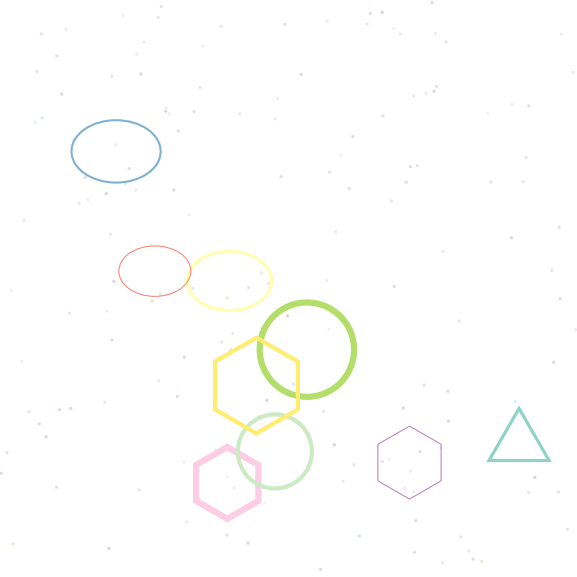[{"shape": "triangle", "thickness": 1.5, "radius": 0.3, "center": [0.899, 0.232]}, {"shape": "oval", "thickness": 1.5, "radius": 0.37, "center": [0.397, 0.513]}, {"shape": "oval", "thickness": 0.5, "radius": 0.31, "center": [0.268, 0.53]}, {"shape": "oval", "thickness": 1, "radius": 0.39, "center": [0.201, 0.737]}, {"shape": "circle", "thickness": 3, "radius": 0.41, "center": [0.531, 0.394]}, {"shape": "hexagon", "thickness": 3, "radius": 0.31, "center": [0.394, 0.163]}, {"shape": "hexagon", "thickness": 0.5, "radius": 0.32, "center": [0.709, 0.198]}, {"shape": "circle", "thickness": 2, "radius": 0.32, "center": [0.476, 0.217]}, {"shape": "hexagon", "thickness": 2, "radius": 0.41, "center": [0.444, 0.332]}]